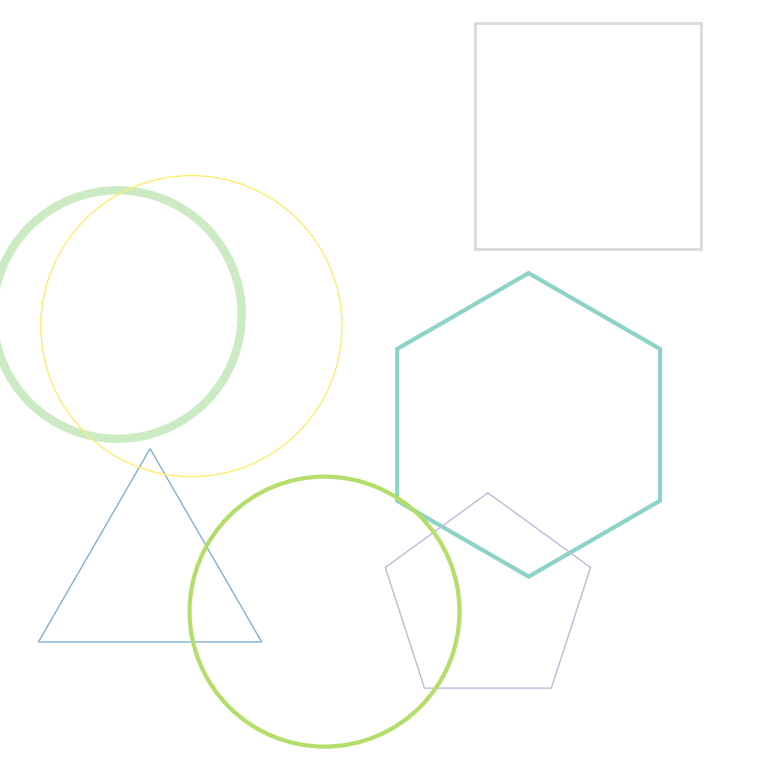[{"shape": "hexagon", "thickness": 1.5, "radius": 0.99, "center": [0.687, 0.448]}, {"shape": "pentagon", "thickness": 0.5, "radius": 0.7, "center": [0.634, 0.22]}, {"shape": "triangle", "thickness": 0.5, "radius": 0.84, "center": [0.195, 0.25]}, {"shape": "circle", "thickness": 1.5, "radius": 0.88, "center": [0.421, 0.206]}, {"shape": "square", "thickness": 1, "radius": 0.73, "center": [0.763, 0.823]}, {"shape": "circle", "thickness": 3, "radius": 0.81, "center": [0.153, 0.592]}, {"shape": "circle", "thickness": 0.5, "radius": 0.98, "center": [0.249, 0.576]}]